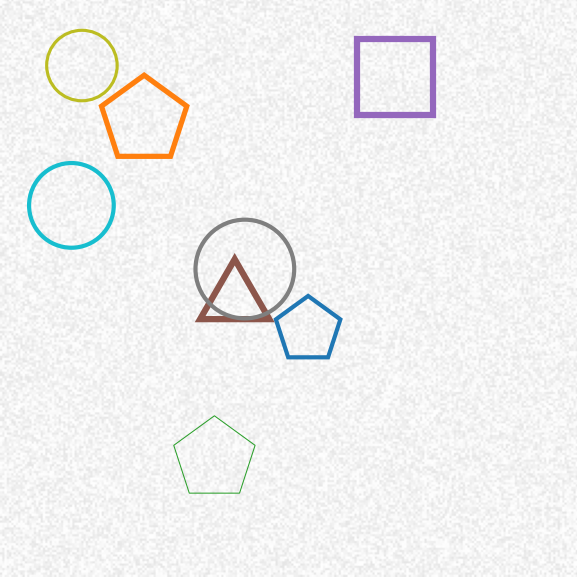[{"shape": "pentagon", "thickness": 2, "radius": 0.29, "center": [0.534, 0.428]}, {"shape": "pentagon", "thickness": 2.5, "radius": 0.39, "center": [0.25, 0.791]}, {"shape": "pentagon", "thickness": 0.5, "radius": 0.37, "center": [0.371, 0.205]}, {"shape": "square", "thickness": 3, "radius": 0.33, "center": [0.684, 0.865]}, {"shape": "triangle", "thickness": 3, "radius": 0.35, "center": [0.406, 0.481]}, {"shape": "circle", "thickness": 2, "radius": 0.43, "center": [0.424, 0.533]}, {"shape": "circle", "thickness": 1.5, "radius": 0.31, "center": [0.142, 0.886]}, {"shape": "circle", "thickness": 2, "radius": 0.37, "center": [0.124, 0.643]}]